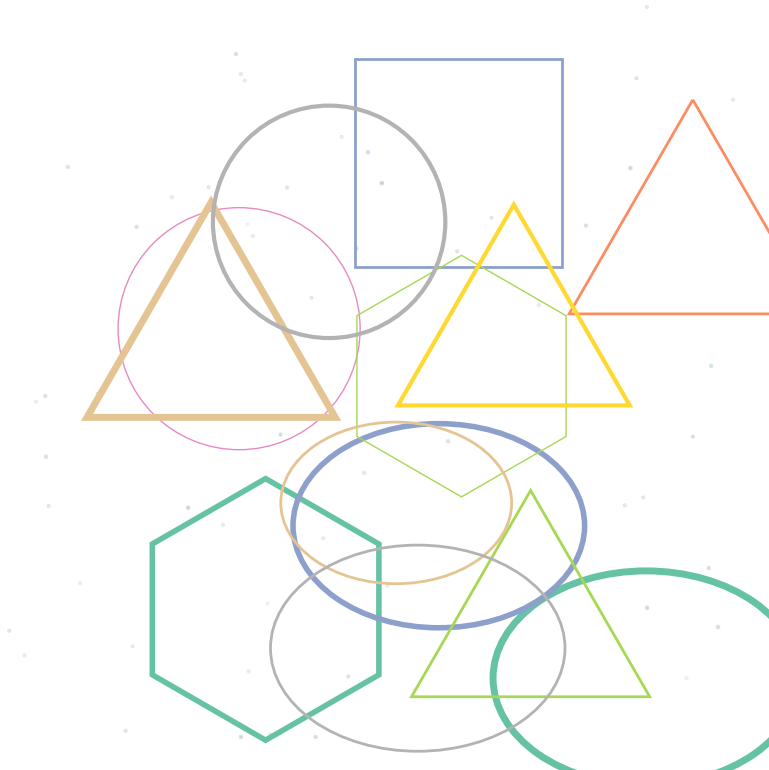[{"shape": "hexagon", "thickness": 2, "radius": 0.85, "center": [0.345, 0.209]}, {"shape": "oval", "thickness": 2.5, "radius": 0.99, "center": [0.839, 0.119]}, {"shape": "triangle", "thickness": 1, "radius": 0.93, "center": [0.9, 0.685]}, {"shape": "oval", "thickness": 2, "radius": 0.95, "center": [0.57, 0.317]}, {"shape": "square", "thickness": 1, "radius": 0.67, "center": [0.595, 0.788]}, {"shape": "circle", "thickness": 0.5, "radius": 0.79, "center": [0.311, 0.573]}, {"shape": "hexagon", "thickness": 0.5, "radius": 0.78, "center": [0.599, 0.512]}, {"shape": "triangle", "thickness": 1, "radius": 0.89, "center": [0.689, 0.184]}, {"shape": "triangle", "thickness": 1.5, "radius": 0.87, "center": [0.667, 0.56]}, {"shape": "oval", "thickness": 1, "radius": 0.75, "center": [0.515, 0.347]}, {"shape": "triangle", "thickness": 2.5, "radius": 0.93, "center": [0.274, 0.551]}, {"shape": "oval", "thickness": 1, "radius": 0.96, "center": [0.543, 0.158]}, {"shape": "circle", "thickness": 1.5, "radius": 0.75, "center": [0.427, 0.712]}]